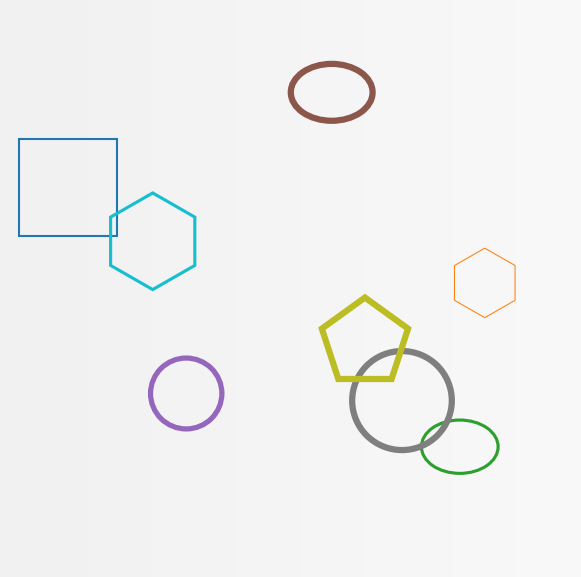[{"shape": "square", "thickness": 1, "radius": 0.42, "center": [0.117, 0.675]}, {"shape": "hexagon", "thickness": 0.5, "radius": 0.3, "center": [0.834, 0.509]}, {"shape": "oval", "thickness": 1.5, "radius": 0.33, "center": [0.791, 0.226]}, {"shape": "circle", "thickness": 2.5, "radius": 0.31, "center": [0.32, 0.318]}, {"shape": "oval", "thickness": 3, "radius": 0.35, "center": [0.571, 0.839]}, {"shape": "circle", "thickness": 3, "radius": 0.43, "center": [0.692, 0.306]}, {"shape": "pentagon", "thickness": 3, "radius": 0.39, "center": [0.628, 0.406]}, {"shape": "hexagon", "thickness": 1.5, "radius": 0.42, "center": [0.263, 0.581]}]